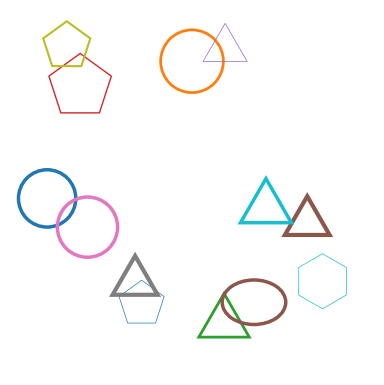[{"shape": "pentagon", "thickness": 0.5, "radius": 0.31, "center": [0.368, 0.211]}, {"shape": "circle", "thickness": 2.5, "radius": 0.37, "center": [0.122, 0.485]}, {"shape": "circle", "thickness": 2, "radius": 0.41, "center": [0.499, 0.841]}, {"shape": "triangle", "thickness": 2, "radius": 0.38, "center": [0.582, 0.162]}, {"shape": "pentagon", "thickness": 1, "radius": 0.43, "center": [0.208, 0.776]}, {"shape": "triangle", "thickness": 0.5, "radius": 0.33, "center": [0.585, 0.873]}, {"shape": "oval", "thickness": 2.5, "radius": 0.41, "center": [0.66, 0.215]}, {"shape": "triangle", "thickness": 3, "radius": 0.33, "center": [0.798, 0.423]}, {"shape": "circle", "thickness": 2.5, "radius": 0.39, "center": [0.227, 0.41]}, {"shape": "triangle", "thickness": 3, "radius": 0.34, "center": [0.351, 0.268]}, {"shape": "pentagon", "thickness": 1.5, "radius": 0.32, "center": [0.173, 0.88]}, {"shape": "triangle", "thickness": 2.5, "radius": 0.38, "center": [0.691, 0.46]}, {"shape": "hexagon", "thickness": 0.5, "radius": 0.36, "center": [0.838, 0.269]}]